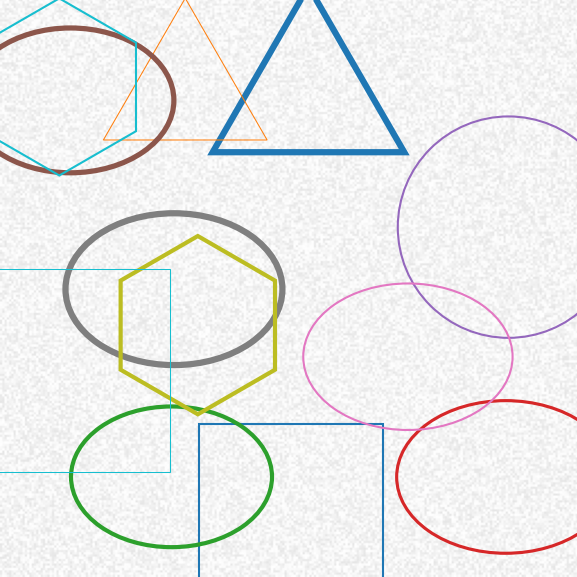[{"shape": "triangle", "thickness": 3, "radius": 0.96, "center": [0.534, 0.831]}, {"shape": "square", "thickness": 1, "radius": 0.8, "center": [0.503, 0.107]}, {"shape": "triangle", "thickness": 0.5, "radius": 0.82, "center": [0.321, 0.839]}, {"shape": "oval", "thickness": 2, "radius": 0.87, "center": [0.297, 0.173]}, {"shape": "oval", "thickness": 1.5, "radius": 0.94, "center": [0.876, 0.173]}, {"shape": "circle", "thickness": 1, "radius": 0.96, "center": [0.881, 0.606]}, {"shape": "oval", "thickness": 2.5, "radius": 0.9, "center": [0.122, 0.825]}, {"shape": "oval", "thickness": 1, "radius": 0.91, "center": [0.706, 0.381]}, {"shape": "oval", "thickness": 3, "radius": 0.94, "center": [0.301, 0.498]}, {"shape": "hexagon", "thickness": 2, "radius": 0.77, "center": [0.343, 0.436]}, {"shape": "hexagon", "thickness": 1, "radius": 0.77, "center": [0.103, 0.849]}, {"shape": "square", "thickness": 0.5, "radius": 0.88, "center": [0.118, 0.358]}]